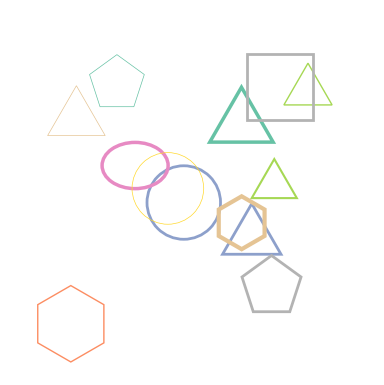[{"shape": "pentagon", "thickness": 0.5, "radius": 0.37, "center": [0.304, 0.783]}, {"shape": "triangle", "thickness": 2.5, "radius": 0.48, "center": [0.627, 0.678]}, {"shape": "hexagon", "thickness": 1, "radius": 0.5, "center": [0.184, 0.159]}, {"shape": "circle", "thickness": 2, "radius": 0.48, "center": [0.477, 0.474]}, {"shape": "triangle", "thickness": 2, "radius": 0.44, "center": [0.654, 0.383]}, {"shape": "oval", "thickness": 2.5, "radius": 0.43, "center": [0.351, 0.57]}, {"shape": "triangle", "thickness": 1.5, "radius": 0.34, "center": [0.712, 0.519]}, {"shape": "triangle", "thickness": 1, "radius": 0.36, "center": [0.8, 0.764]}, {"shape": "circle", "thickness": 0.5, "radius": 0.47, "center": [0.436, 0.511]}, {"shape": "hexagon", "thickness": 3, "radius": 0.34, "center": [0.628, 0.421]}, {"shape": "triangle", "thickness": 0.5, "radius": 0.43, "center": [0.198, 0.691]}, {"shape": "pentagon", "thickness": 2, "radius": 0.4, "center": [0.705, 0.256]}, {"shape": "square", "thickness": 2, "radius": 0.43, "center": [0.727, 0.775]}]